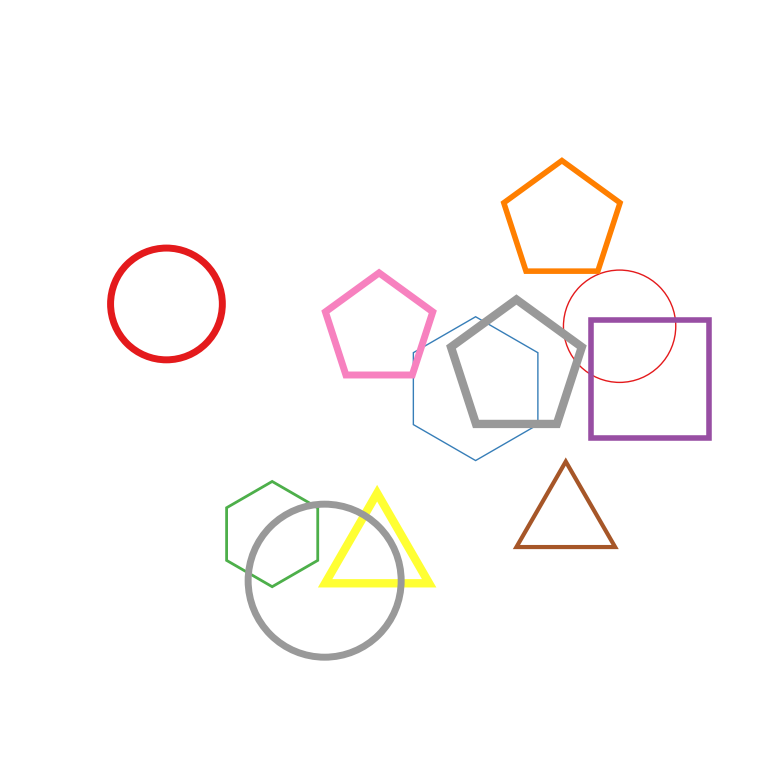[{"shape": "circle", "thickness": 0.5, "radius": 0.36, "center": [0.805, 0.576]}, {"shape": "circle", "thickness": 2.5, "radius": 0.36, "center": [0.216, 0.605]}, {"shape": "hexagon", "thickness": 0.5, "radius": 0.47, "center": [0.618, 0.495]}, {"shape": "hexagon", "thickness": 1, "radius": 0.34, "center": [0.353, 0.306]}, {"shape": "square", "thickness": 2, "radius": 0.38, "center": [0.844, 0.508]}, {"shape": "pentagon", "thickness": 2, "radius": 0.4, "center": [0.73, 0.712]}, {"shape": "triangle", "thickness": 3, "radius": 0.39, "center": [0.49, 0.281]}, {"shape": "triangle", "thickness": 1.5, "radius": 0.37, "center": [0.735, 0.327]}, {"shape": "pentagon", "thickness": 2.5, "radius": 0.37, "center": [0.492, 0.572]}, {"shape": "pentagon", "thickness": 3, "radius": 0.45, "center": [0.671, 0.522]}, {"shape": "circle", "thickness": 2.5, "radius": 0.5, "center": [0.422, 0.246]}]